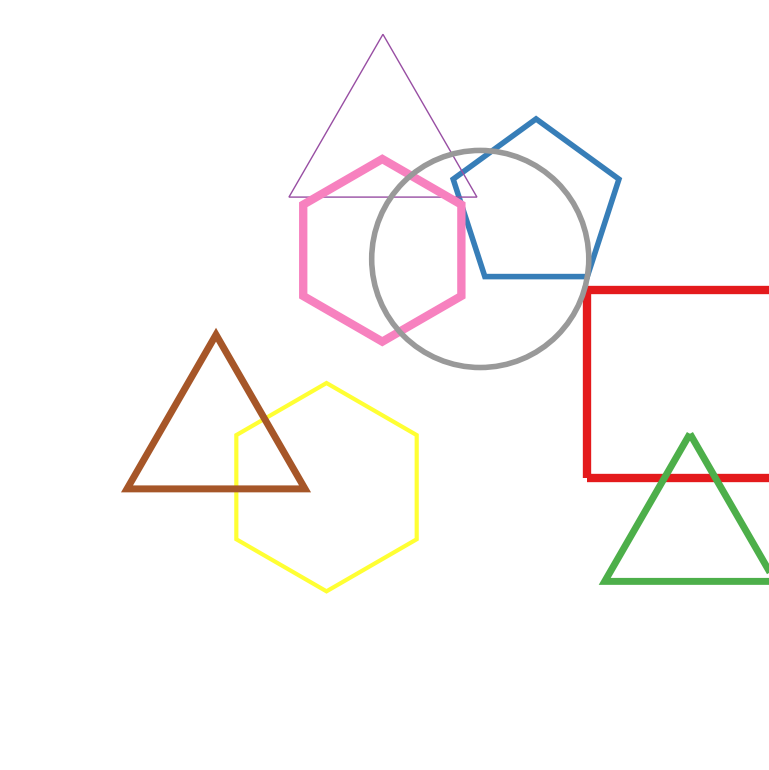[{"shape": "square", "thickness": 3, "radius": 0.61, "center": [0.884, 0.501]}, {"shape": "pentagon", "thickness": 2, "radius": 0.57, "center": [0.696, 0.732]}, {"shape": "triangle", "thickness": 2.5, "radius": 0.64, "center": [0.896, 0.309]}, {"shape": "triangle", "thickness": 0.5, "radius": 0.7, "center": [0.497, 0.815]}, {"shape": "hexagon", "thickness": 1.5, "radius": 0.68, "center": [0.424, 0.367]}, {"shape": "triangle", "thickness": 2.5, "radius": 0.67, "center": [0.281, 0.432]}, {"shape": "hexagon", "thickness": 3, "radius": 0.59, "center": [0.496, 0.675]}, {"shape": "circle", "thickness": 2, "radius": 0.7, "center": [0.624, 0.664]}]